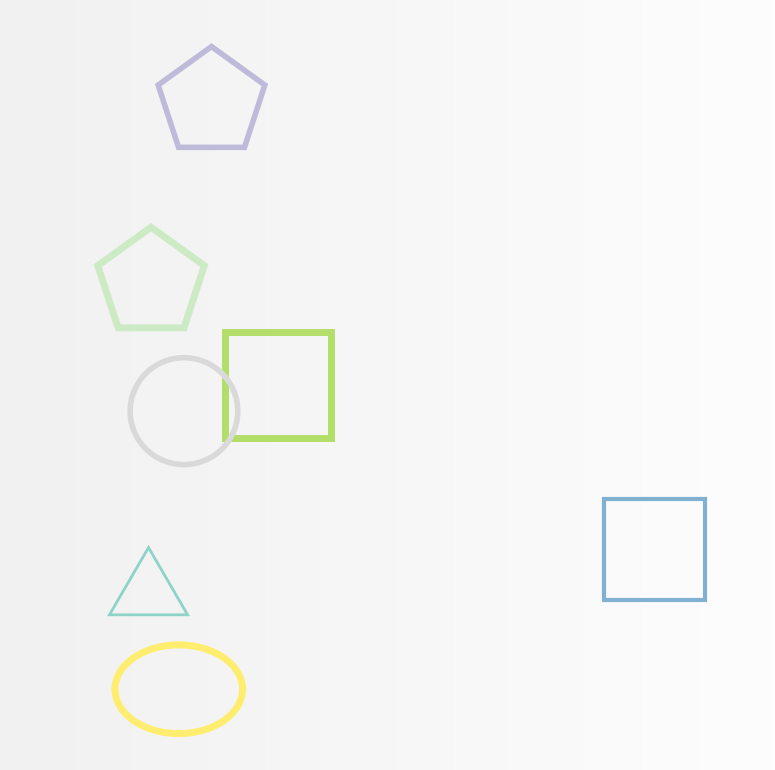[{"shape": "triangle", "thickness": 1, "radius": 0.29, "center": [0.192, 0.231]}, {"shape": "pentagon", "thickness": 2, "radius": 0.36, "center": [0.273, 0.867]}, {"shape": "square", "thickness": 1.5, "radius": 0.33, "center": [0.845, 0.287]}, {"shape": "square", "thickness": 2.5, "radius": 0.34, "center": [0.359, 0.5]}, {"shape": "circle", "thickness": 2, "radius": 0.35, "center": [0.237, 0.466]}, {"shape": "pentagon", "thickness": 2.5, "radius": 0.36, "center": [0.195, 0.633]}, {"shape": "oval", "thickness": 2.5, "radius": 0.41, "center": [0.231, 0.105]}]